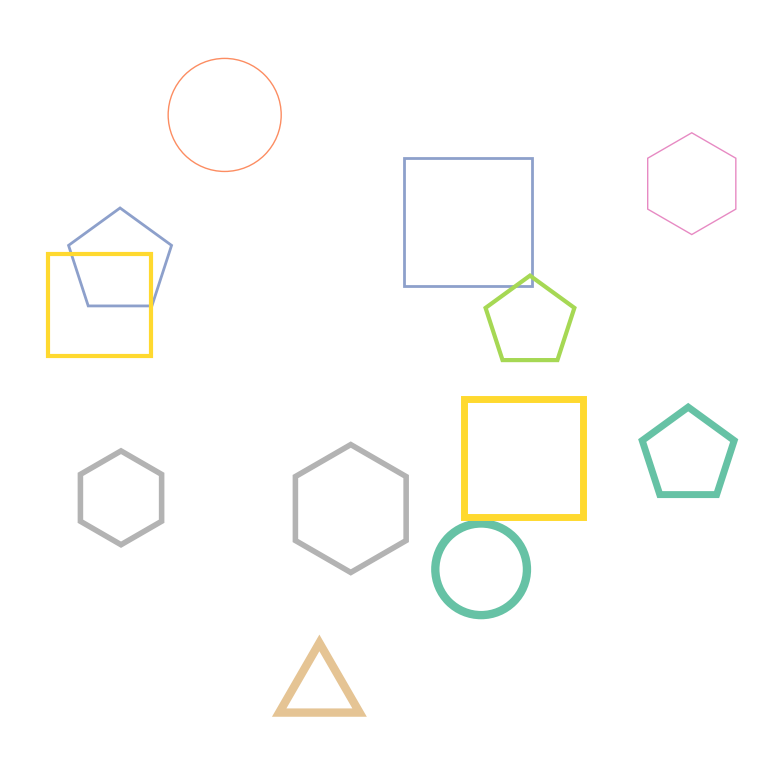[{"shape": "circle", "thickness": 3, "radius": 0.3, "center": [0.625, 0.261]}, {"shape": "pentagon", "thickness": 2.5, "radius": 0.31, "center": [0.894, 0.408]}, {"shape": "circle", "thickness": 0.5, "radius": 0.37, "center": [0.292, 0.851]}, {"shape": "pentagon", "thickness": 1, "radius": 0.35, "center": [0.156, 0.66]}, {"shape": "square", "thickness": 1, "radius": 0.42, "center": [0.608, 0.712]}, {"shape": "hexagon", "thickness": 0.5, "radius": 0.33, "center": [0.898, 0.761]}, {"shape": "pentagon", "thickness": 1.5, "radius": 0.3, "center": [0.688, 0.581]}, {"shape": "square", "thickness": 2.5, "radius": 0.38, "center": [0.68, 0.405]}, {"shape": "square", "thickness": 1.5, "radius": 0.33, "center": [0.129, 0.604]}, {"shape": "triangle", "thickness": 3, "radius": 0.3, "center": [0.415, 0.105]}, {"shape": "hexagon", "thickness": 2, "radius": 0.3, "center": [0.157, 0.353]}, {"shape": "hexagon", "thickness": 2, "radius": 0.42, "center": [0.456, 0.34]}]